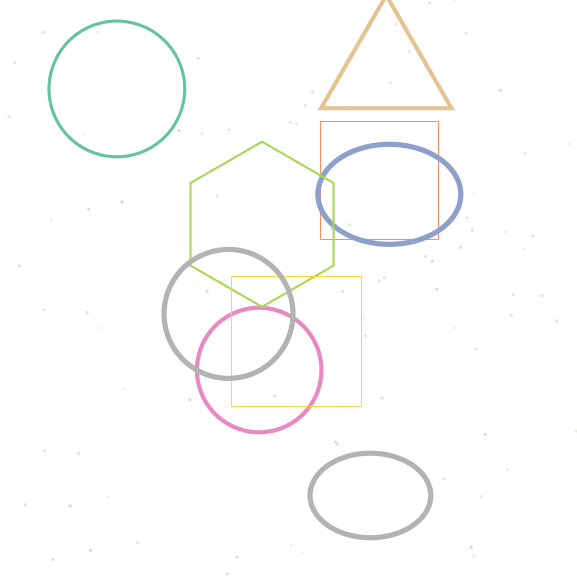[{"shape": "circle", "thickness": 1.5, "radius": 0.59, "center": [0.202, 0.845]}, {"shape": "square", "thickness": 0.5, "radius": 0.51, "center": [0.656, 0.688]}, {"shape": "oval", "thickness": 2.5, "radius": 0.62, "center": [0.674, 0.663]}, {"shape": "circle", "thickness": 2, "radius": 0.54, "center": [0.449, 0.358]}, {"shape": "hexagon", "thickness": 1, "radius": 0.71, "center": [0.454, 0.611]}, {"shape": "square", "thickness": 0.5, "radius": 0.56, "center": [0.512, 0.409]}, {"shape": "triangle", "thickness": 2, "radius": 0.65, "center": [0.669, 0.877]}, {"shape": "oval", "thickness": 2.5, "radius": 0.52, "center": [0.641, 0.141]}, {"shape": "circle", "thickness": 2.5, "radius": 0.56, "center": [0.396, 0.456]}]